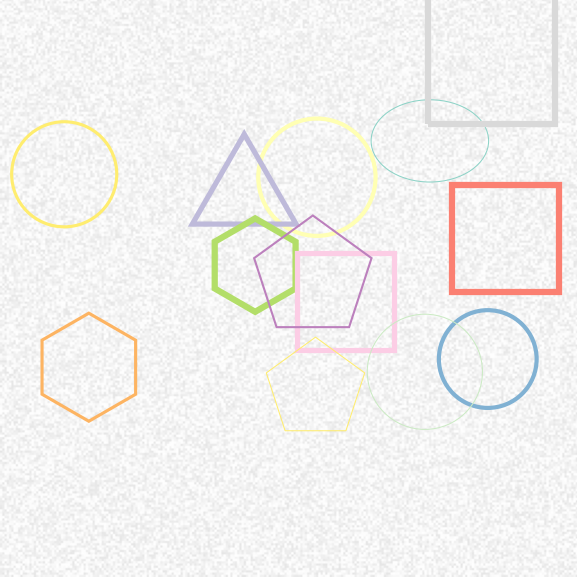[{"shape": "oval", "thickness": 0.5, "radius": 0.51, "center": [0.744, 0.755]}, {"shape": "circle", "thickness": 2, "radius": 0.51, "center": [0.549, 0.692]}, {"shape": "triangle", "thickness": 2.5, "radius": 0.52, "center": [0.423, 0.663]}, {"shape": "square", "thickness": 3, "radius": 0.47, "center": [0.875, 0.586]}, {"shape": "circle", "thickness": 2, "radius": 0.42, "center": [0.845, 0.377]}, {"shape": "hexagon", "thickness": 1.5, "radius": 0.47, "center": [0.154, 0.363]}, {"shape": "hexagon", "thickness": 3, "radius": 0.4, "center": [0.442, 0.54]}, {"shape": "square", "thickness": 2.5, "radius": 0.42, "center": [0.598, 0.477]}, {"shape": "square", "thickness": 3, "radius": 0.55, "center": [0.851, 0.894]}, {"shape": "pentagon", "thickness": 1, "radius": 0.53, "center": [0.542, 0.519]}, {"shape": "circle", "thickness": 0.5, "radius": 0.5, "center": [0.736, 0.355]}, {"shape": "circle", "thickness": 1.5, "radius": 0.45, "center": [0.111, 0.697]}, {"shape": "pentagon", "thickness": 0.5, "radius": 0.45, "center": [0.546, 0.326]}]